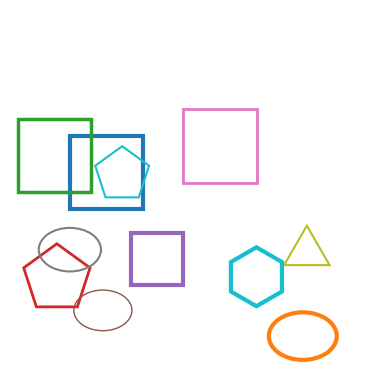[{"shape": "square", "thickness": 3, "radius": 0.47, "center": [0.277, 0.551]}, {"shape": "oval", "thickness": 3, "radius": 0.44, "center": [0.787, 0.127]}, {"shape": "square", "thickness": 2.5, "radius": 0.47, "center": [0.141, 0.596]}, {"shape": "pentagon", "thickness": 2, "radius": 0.45, "center": [0.148, 0.276]}, {"shape": "square", "thickness": 3, "radius": 0.34, "center": [0.407, 0.326]}, {"shape": "oval", "thickness": 1, "radius": 0.38, "center": [0.267, 0.194]}, {"shape": "square", "thickness": 2, "radius": 0.48, "center": [0.572, 0.621]}, {"shape": "oval", "thickness": 1.5, "radius": 0.4, "center": [0.181, 0.352]}, {"shape": "triangle", "thickness": 1.5, "radius": 0.34, "center": [0.797, 0.345]}, {"shape": "pentagon", "thickness": 1.5, "radius": 0.37, "center": [0.317, 0.547]}, {"shape": "hexagon", "thickness": 3, "radius": 0.38, "center": [0.666, 0.281]}]